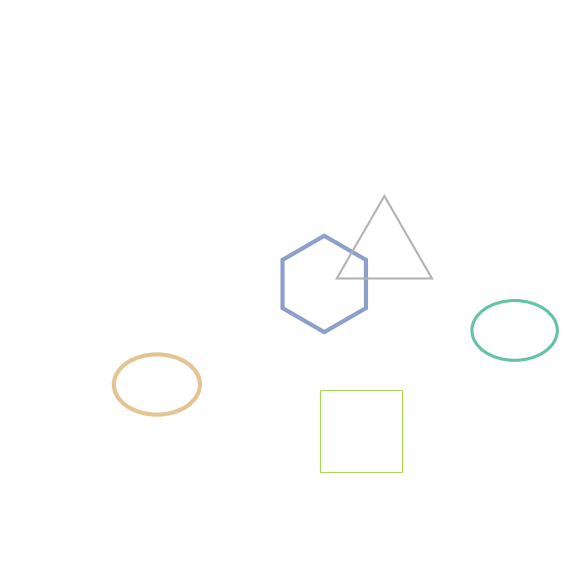[{"shape": "oval", "thickness": 1.5, "radius": 0.37, "center": [0.891, 0.427]}, {"shape": "hexagon", "thickness": 2, "radius": 0.42, "center": [0.561, 0.507]}, {"shape": "square", "thickness": 0.5, "radius": 0.36, "center": [0.625, 0.253]}, {"shape": "oval", "thickness": 2, "radius": 0.37, "center": [0.272, 0.333]}, {"shape": "triangle", "thickness": 1, "radius": 0.48, "center": [0.666, 0.565]}]